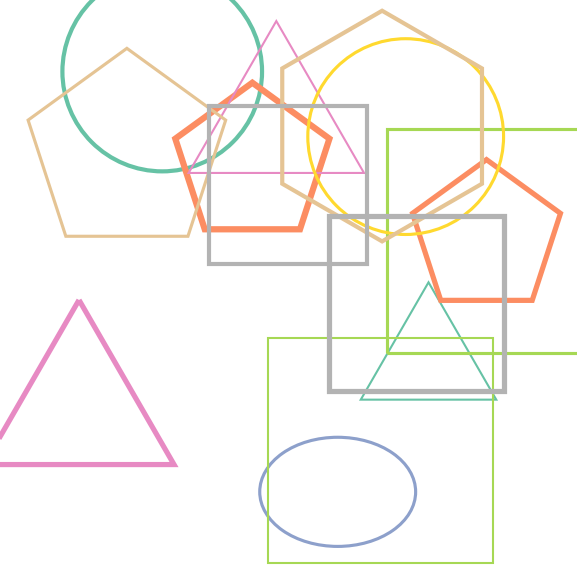[{"shape": "circle", "thickness": 2, "radius": 0.86, "center": [0.281, 0.875]}, {"shape": "triangle", "thickness": 1, "radius": 0.68, "center": [0.742, 0.375]}, {"shape": "pentagon", "thickness": 2.5, "radius": 0.67, "center": [0.842, 0.588]}, {"shape": "pentagon", "thickness": 3, "radius": 0.7, "center": [0.437, 0.716]}, {"shape": "oval", "thickness": 1.5, "radius": 0.67, "center": [0.585, 0.147]}, {"shape": "triangle", "thickness": 1, "radius": 0.88, "center": [0.478, 0.787]}, {"shape": "triangle", "thickness": 2.5, "radius": 0.95, "center": [0.137, 0.29]}, {"shape": "square", "thickness": 1.5, "radius": 0.97, "center": [0.863, 0.582]}, {"shape": "square", "thickness": 1, "radius": 0.97, "center": [0.658, 0.22]}, {"shape": "circle", "thickness": 1.5, "radius": 0.85, "center": [0.702, 0.763]}, {"shape": "pentagon", "thickness": 1.5, "radius": 0.9, "center": [0.22, 0.736]}, {"shape": "hexagon", "thickness": 2, "radius": 1.0, "center": [0.662, 0.781]}, {"shape": "square", "thickness": 2.5, "radius": 0.76, "center": [0.721, 0.474]}, {"shape": "square", "thickness": 2, "radius": 0.68, "center": [0.499, 0.679]}]